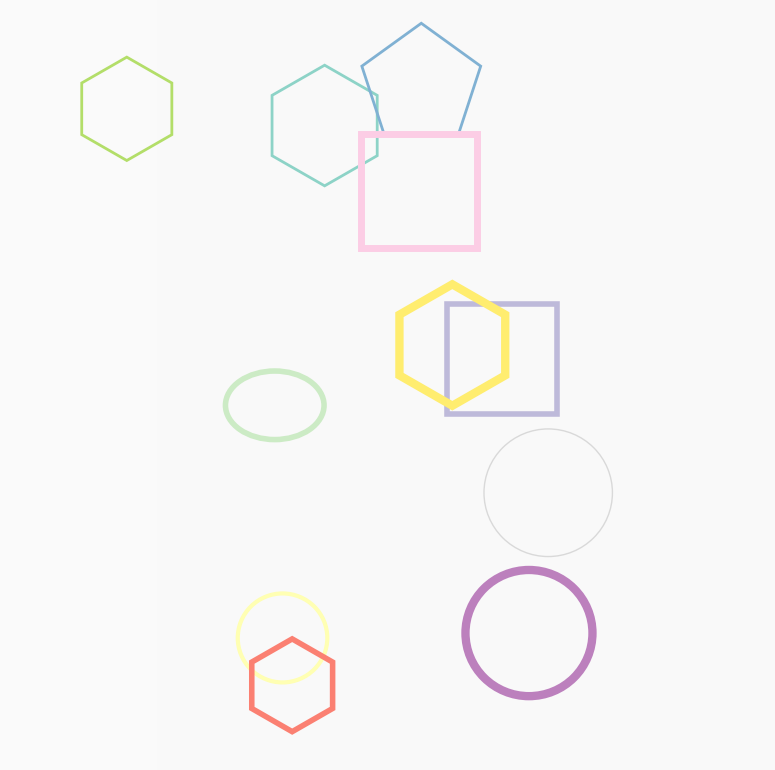[{"shape": "hexagon", "thickness": 1, "radius": 0.39, "center": [0.419, 0.837]}, {"shape": "circle", "thickness": 1.5, "radius": 0.29, "center": [0.365, 0.172]}, {"shape": "square", "thickness": 2, "radius": 0.36, "center": [0.647, 0.534]}, {"shape": "hexagon", "thickness": 2, "radius": 0.3, "center": [0.377, 0.11]}, {"shape": "pentagon", "thickness": 1, "radius": 0.4, "center": [0.544, 0.889]}, {"shape": "hexagon", "thickness": 1, "radius": 0.34, "center": [0.164, 0.859]}, {"shape": "square", "thickness": 2.5, "radius": 0.37, "center": [0.541, 0.752]}, {"shape": "circle", "thickness": 0.5, "radius": 0.41, "center": [0.707, 0.36]}, {"shape": "circle", "thickness": 3, "radius": 0.41, "center": [0.683, 0.178]}, {"shape": "oval", "thickness": 2, "radius": 0.32, "center": [0.355, 0.474]}, {"shape": "hexagon", "thickness": 3, "radius": 0.39, "center": [0.584, 0.552]}]